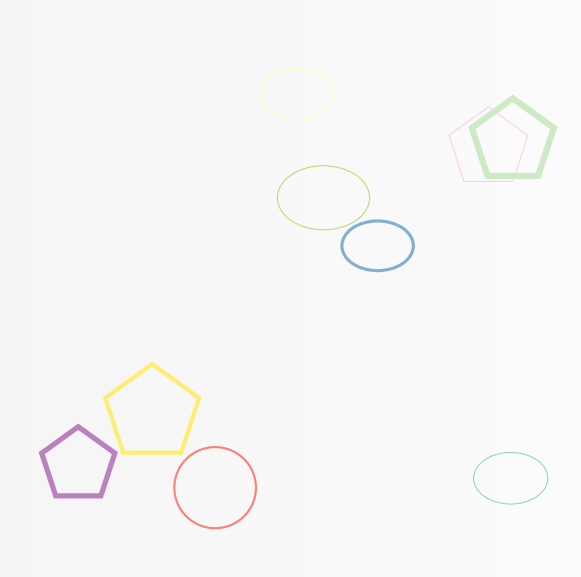[{"shape": "oval", "thickness": 0.5, "radius": 0.32, "center": [0.879, 0.171]}, {"shape": "oval", "thickness": 0.5, "radius": 0.32, "center": [0.51, 0.837]}, {"shape": "circle", "thickness": 1, "radius": 0.35, "center": [0.37, 0.155]}, {"shape": "oval", "thickness": 1.5, "radius": 0.31, "center": [0.65, 0.574]}, {"shape": "oval", "thickness": 0.5, "radius": 0.4, "center": [0.557, 0.657]}, {"shape": "pentagon", "thickness": 0.5, "radius": 0.36, "center": [0.84, 0.743]}, {"shape": "pentagon", "thickness": 2.5, "radius": 0.33, "center": [0.135, 0.194]}, {"shape": "pentagon", "thickness": 3, "radius": 0.37, "center": [0.882, 0.755]}, {"shape": "pentagon", "thickness": 2, "radius": 0.42, "center": [0.262, 0.284]}]